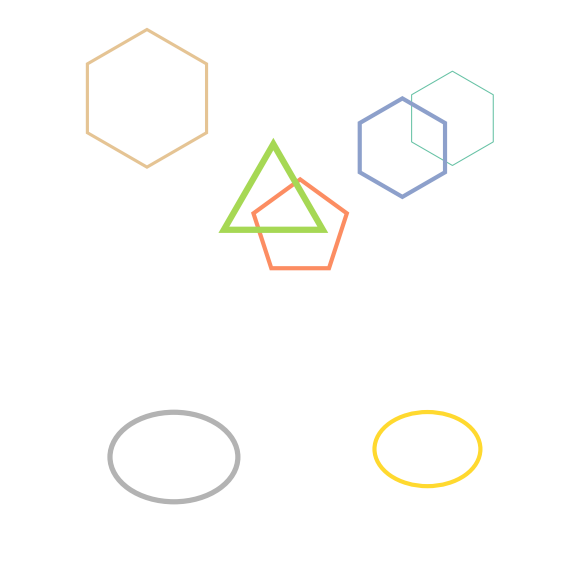[{"shape": "hexagon", "thickness": 0.5, "radius": 0.41, "center": [0.783, 0.794]}, {"shape": "pentagon", "thickness": 2, "radius": 0.43, "center": [0.52, 0.603]}, {"shape": "hexagon", "thickness": 2, "radius": 0.43, "center": [0.697, 0.743]}, {"shape": "triangle", "thickness": 3, "radius": 0.49, "center": [0.473, 0.651]}, {"shape": "oval", "thickness": 2, "radius": 0.46, "center": [0.74, 0.221]}, {"shape": "hexagon", "thickness": 1.5, "radius": 0.6, "center": [0.254, 0.829]}, {"shape": "oval", "thickness": 2.5, "radius": 0.55, "center": [0.301, 0.208]}]